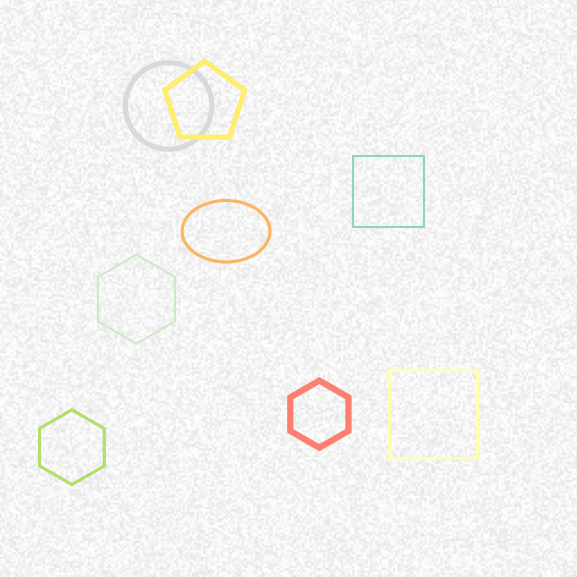[{"shape": "square", "thickness": 1, "radius": 0.31, "center": [0.672, 0.668]}, {"shape": "square", "thickness": 1.5, "radius": 0.38, "center": [0.75, 0.282]}, {"shape": "hexagon", "thickness": 3, "radius": 0.29, "center": [0.553, 0.282]}, {"shape": "oval", "thickness": 1.5, "radius": 0.38, "center": [0.391, 0.599]}, {"shape": "hexagon", "thickness": 1.5, "radius": 0.32, "center": [0.125, 0.225]}, {"shape": "circle", "thickness": 2.5, "radius": 0.37, "center": [0.292, 0.816]}, {"shape": "hexagon", "thickness": 1, "radius": 0.39, "center": [0.236, 0.481]}, {"shape": "pentagon", "thickness": 2.5, "radius": 0.36, "center": [0.355, 0.821]}]